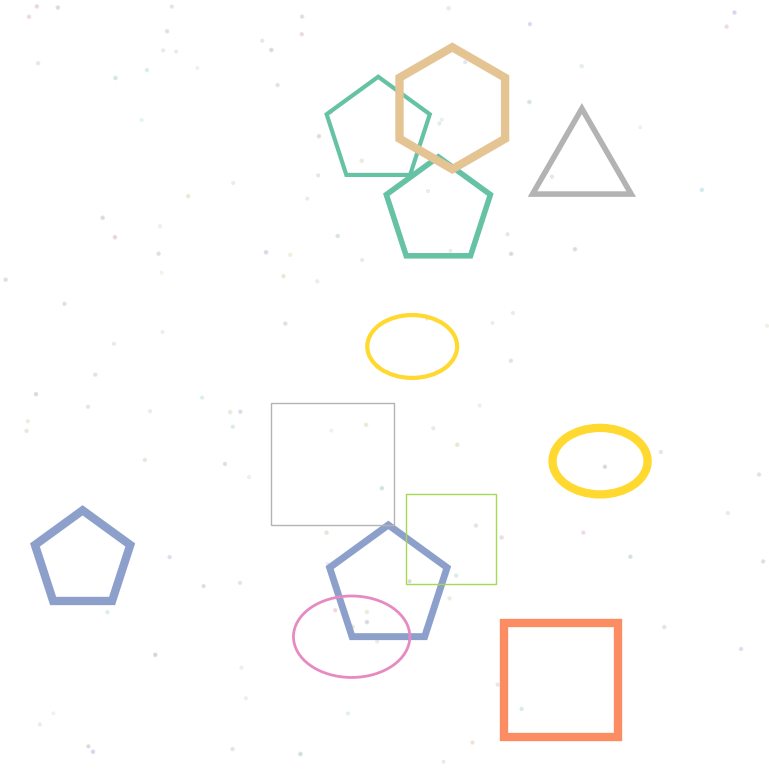[{"shape": "pentagon", "thickness": 2, "radius": 0.36, "center": [0.569, 0.725]}, {"shape": "pentagon", "thickness": 1.5, "radius": 0.35, "center": [0.491, 0.83]}, {"shape": "square", "thickness": 3, "radius": 0.37, "center": [0.728, 0.117]}, {"shape": "pentagon", "thickness": 3, "radius": 0.33, "center": [0.107, 0.272]}, {"shape": "pentagon", "thickness": 2.5, "radius": 0.4, "center": [0.504, 0.238]}, {"shape": "oval", "thickness": 1, "radius": 0.38, "center": [0.457, 0.173]}, {"shape": "square", "thickness": 0.5, "radius": 0.29, "center": [0.585, 0.3]}, {"shape": "oval", "thickness": 1.5, "radius": 0.29, "center": [0.535, 0.55]}, {"shape": "oval", "thickness": 3, "radius": 0.31, "center": [0.779, 0.401]}, {"shape": "hexagon", "thickness": 3, "radius": 0.4, "center": [0.587, 0.859]}, {"shape": "triangle", "thickness": 2, "radius": 0.37, "center": [0.756, 0.785]}, {"shape": "square", "thickness": 0.5, "radius": 0.4, "center": [0.432, 0.397]}]